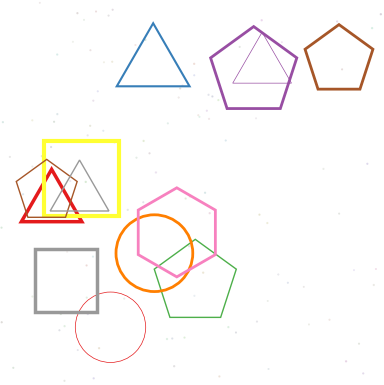[{"shape": "circle", "thickness": 0.5, "radius": 0.46, "center": [0.287, 0.15]}, {"shape": "triangle", "thickness": 2.5, "radius": 0.45, "center": [0.134, 0.469]}, {"shape": "triangle", "thickness": 1.5, "radius": 0.55, "center": [0.398, 0.83]}, {"shape": "pentagon", "thickness": 1, "radius": 0.56, "center": [0.507, 0.266]}, {"shape": "pentagon", "thickness": 2, "radius": 0.59, "center": [0.659, 0.813]}, {"shape": "triangle", "thickness": 0.5, "radius": 0.44, "center": [0.681, 0.828]}, {"shape": "circle", "thickness": 2, "radius": 0.5, "center": [0.401, 0.342]}, {"shape": "square", "thickness": 3, "radius": 0.49, "center": [0.212, 0.536]}, {"shape": "pentagon", "thickness": 2, "radius": 0.46, "center": [0.881, 0.843]}, {"shape": "pentagon", "thickness": 1, "radius": 0.42, "center": [0.121, 0.503]}, {"shape": "hexagon", "thickness": 2, "radius": 0.58, "center": [0.459, 0.396]}, {"shape": "triangle", "thickness": 1, "radius": 0.44, "center": [0.207, 0.496]}, {"shape": "square", "thickness": 2.5, "radius": 0.4, "center": [0.172, 0.271]}]